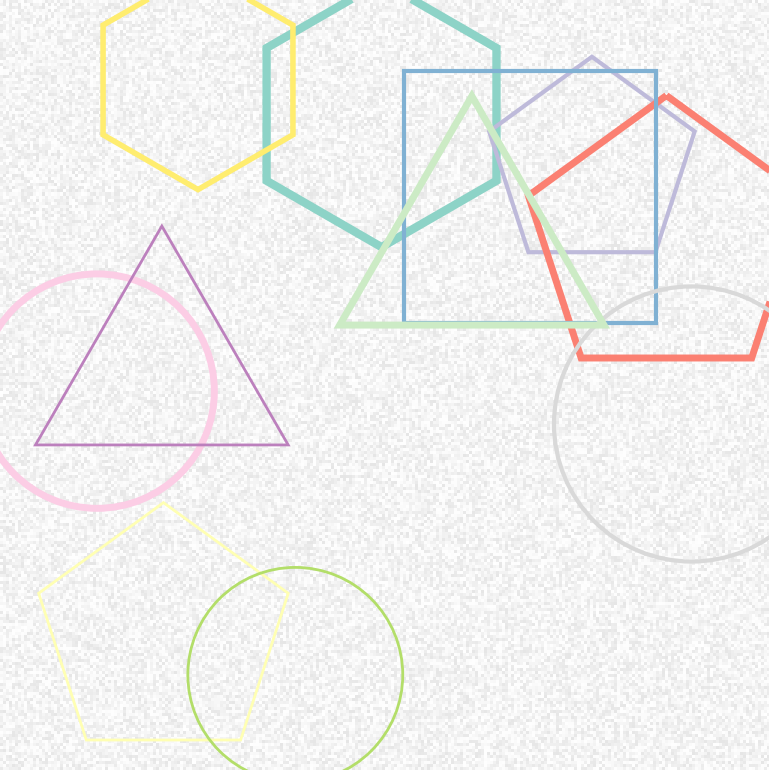[{"shape": "hexagon", "thickness": 3, "radius": 0.86, "center": [0.496, 0.851]}, {"shape": "pentagon", "thickness": 1, "radius": 0.85, "center": [0.212, 0.177]}, {"shape": "pentagon", "thickness": 1.5, "radius": 0.7, "center": [0.769, 0.786]}, {"shape": "pentagon", "thickness": 2.5, "radius": 0.94, "center": [0.865, 0.688]}, {"shape": "square", "thickness": 1.5, "radius": 0.82, "center": [0.688, 0.744]}, {"shape": "circle", "thickness": 1, "radius": 0.7, "center": [0.384, 0.124]}, {"shape": "circle", "thickness": 2.5, "radius": 0.76, "center": [0.126, 0.492]}, {"shape": "circle", "thickness": 1.5, "radius": 0.89, "center": [0.898, 0.449]}, {"shape": "triangle", "thickness": 1, "radius": 0.95, "center": [0.21, 0.517]}, {"shape": "triangle", "thickness": 2.5, "radius": 0.99, "center": [0.613, 0.677]}, {"shape": "hexagon", "thickness": 2, "radius": 0.71, "center": [0.257, 0.896]}]